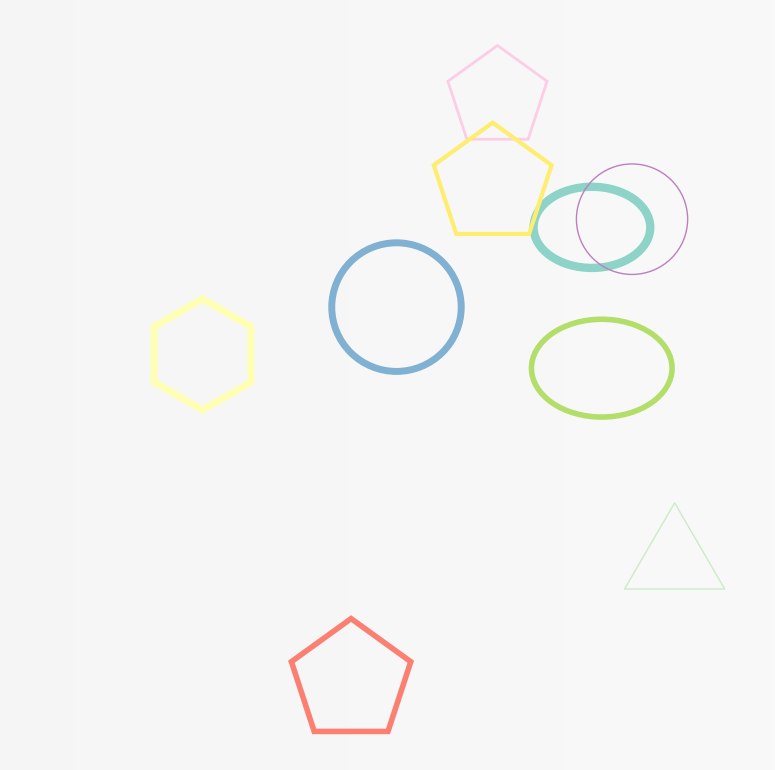[{"shape": "oval", "thickness": 3, "radius": 0.38, "center": [0.764, 0.705]}, {"shape": "hexagon", "thickness": 2.5, "radius": 0.36, "center": [0.261, 0.54]}, {"shape": "pentagon", "thickness": 2, "radius": 0.4, "center": [0.453, 0.116]}, {"shape": "circle", "thickness": 2.5, "radius": 0.42, "center": [0.512, 0.601]}, {"shape": "oval", "thickness": 2, "radius": 0.45, "center": [0.776, 0.522]}, {"shape": "pentagon", "thickness": 1, "radius": 0.34, "center": [0.642, 0.874]}, {"shape": "circle", "thickness": 0.5, "radius": 0.36, "center": [0.816, 0.715]}, {"shape": "triangle", "thickness": 0.5, "radius": 0.37, "center": [0.871, 0.272]}, {"shape": "pentagon", "thickness": 1.5, "radius": 0.4, "center": [0.636, 0.761]}]